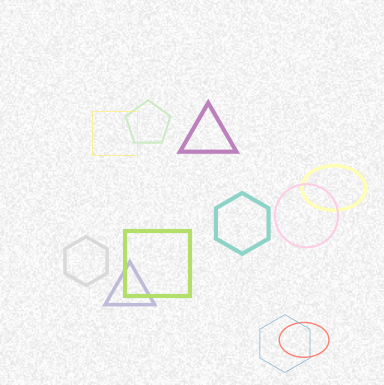[{"shape": "hexagon", "thickness": 3, "radius": 0.39, "center": [0.629, 0.42]}, {"shape": "oval", "thickness": 2.5, "radius": 0.41, "center": [0.867, 0.512]}, {"shape": "triangle", "thickness": 2.5, "radius": 0.37, "center": [0.337, 0.246]}, {"shape": "oval", "thickness": 1, "radius": 0.32, "center": [0.79, 0.117]}, {"shape": "hexagon", "thickness": 0.5, "radius": 0.38, "center": [0.74, 0.108]}, {"shape": "square", "thickness": 3, "radius": 0.42, "center": [0.41, 0.315]}, {"shape": "circle", "thickness": 1.5, "radius": 0.41, "center": [0.796, 0.44]}, {"shape": "hexagon", "thickness": 2.5, "radius": 0.32, "center": [0.224, 0.322]}, {"shape": "triangle", "thickness": 3, "radius": 0.42, "center": [0.541, 0.648]}, {"shape": "pentagon", "thickness": 1.5, "radius": 0.31, "center": [0.385, 0.679]}, {"shape": "square", "thickness": 0.5, "radius": 0.29, "center": [0.297, 0.654]}]